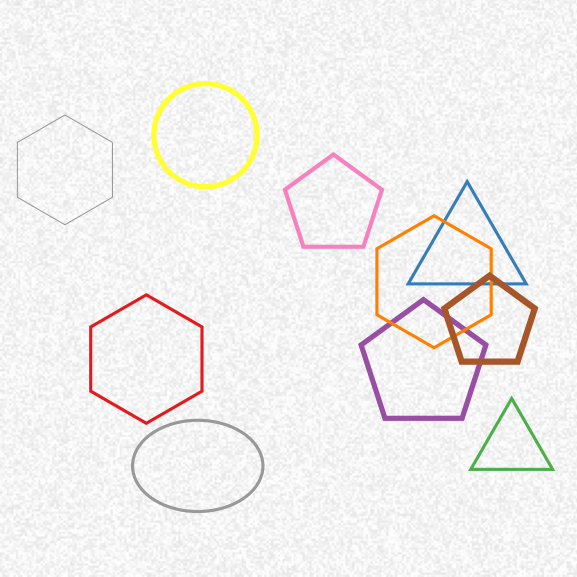[{"shape": "hexagon", "thickness": 1.5, "radius": 0.56, "center": [0.253, 0.377]}, {"shape": "triangle", "thickness": 1.5, "radius": 0.59, "center": [0.809, 0.567]}, {"shape": "triangle", "thickness": 1.5, "radius": 0.41, "center": [0.886, 0.227]}, {"shape": "pentagon", "thickness": 2.5, "radius": 0.57, "center": [0.733, 0.367]}, {"shape": "hexagon", "thickness": 1.5, "radius": 0.57, "center": [0.752, 0.511]}, {"shape": "circle", "thickness": 2.5, "radius": 0.45, "center": [0.356, 0.765]}, {"shape": "pentagon", "thickness": 3, "radius": 0.41, "center": [0.848, 0.439]}, {"shape": "pentagon", "thickness": 2, "radius": 0.44, "center": [0.577, 0.643]}, {"shape": "hexagon", "thickness": 0.5, "radius": 0.48, "center": [0.112, 0.705]}, {"shape": "oval", "thickness": 1.5, "radius": 0.56, "center": [0.342, 0.192]}]